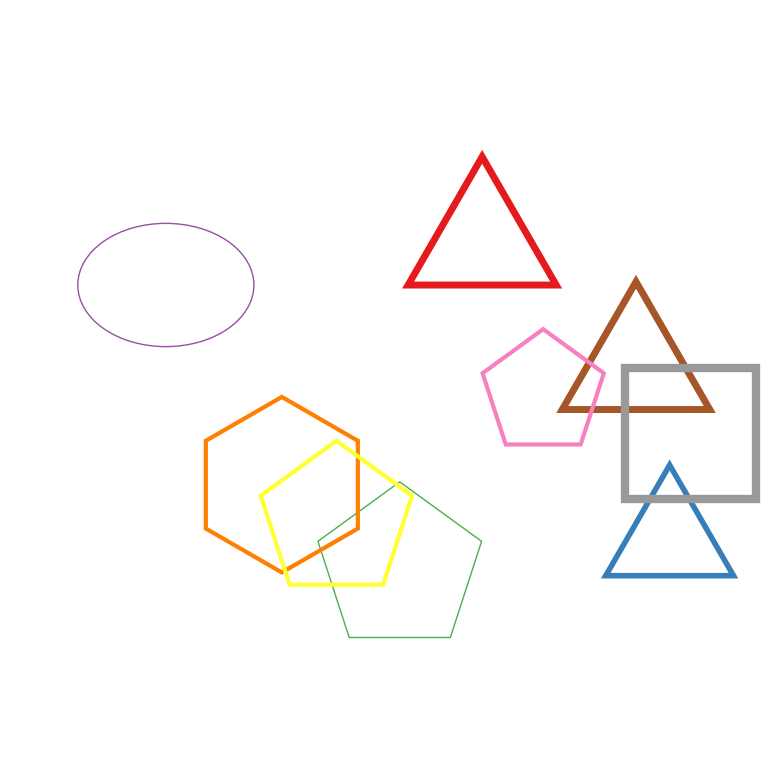[{"shape": "triangle", "thickness": 2.5, "radius": 0.56, "center": [0.626, 0.685]}, {"shape": "triangle", "thickness": 2, "radius": 0.48, "center": [0.87, 0.3]}, {"shape": "pentagon", "thickness": 0.5, "radius": 0.56, "center": [0.519, 0.262]}, {"shape": "oval", "thickness": 0.5, "radius": 0.57, "center": [0.215, 0.63]}, {"shape": "hexagon", "thickness": 1.5, "radius": 0.57, "center": [0.366, 0.371]}, {"shape": "pentagon", "thickness": 1.5, "radius": 0.52, "center": [0.437, 0.324]}, {"shape": "triangle", "thickness": 2.5, "radius": 0.55, "center": [0.826, 0.523]}, {"shape": "pentagon", "thickness": 1.5, "radius": 0.41, "center": [0.705, 0.49]}, {"shape": "square", "thickness": 3, "radius": 0.43, "center": [0.897, 0.438]}]